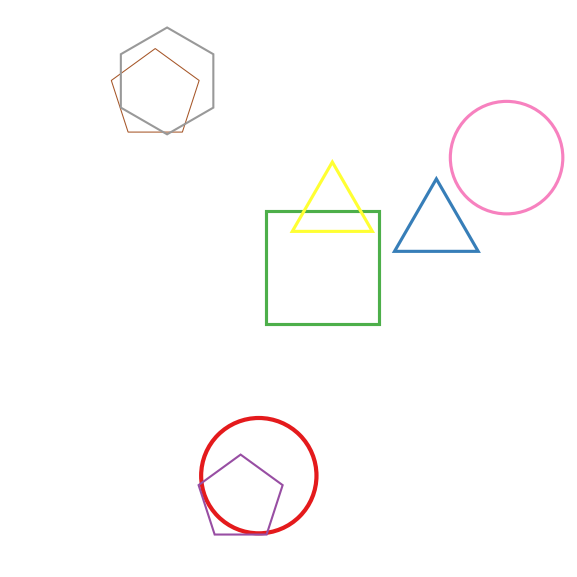[{"shape": "circle", "thickness": 2, "radius": 0.5, "center": [0.448, 0.175]}, {"shape": "triangle", "thickness": 1.5, "radius": 0.42, "center": [0.756, 0.606]}, {"shape": "square", "thickness": 1.5, "radius": 0.49, "center": [0.558, 0.536]}, {"shape": "pentagon", "thickness": 1, "radius": 0.38, "center": [0.417, 0.135]}, {"shape": "triangle", "thickness": 1.5, "radius": 0.4, "center": [0.575, 0.638]}, {"shape": "pentagon", "thickness": 0.5, "radius": 0.4, "center": [0.269, 0.835]}, {"shape": "circle", "thickness": 1.5, "radius": 0.49, "center": [0.877, 0.726]}, {"shape": "hexagon", "thickness": 1, "radius": 0.46, "center": [0.289, 0.859]}]